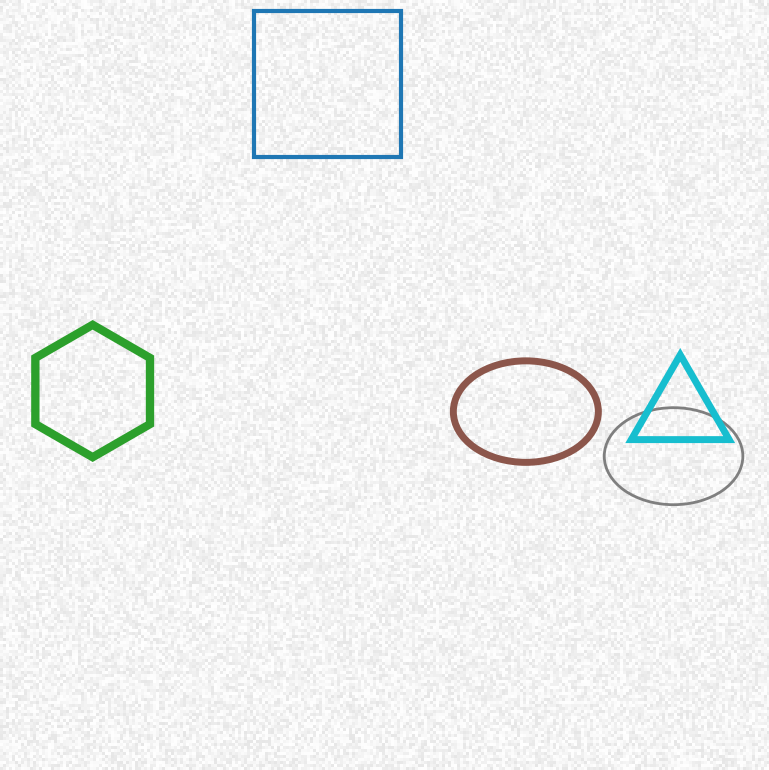[{"shape": "square", "thickness": 1.5, "radius": 0.47, "center": [0.425, 0.891]}, {"shape": "hexagon", "thickness": 3, "radius": 0.43, "center": [0.12, 0.492]}, {"shape": "oval", "thickness": 2.5, "radius": 0.47, "center": [0.683, 0.465]}, {"shape": "oval", "thickness": 1, "radius": 0.45, "center": [0.875, 0.408]}, {"shape": "triangle", "thickness": 2.5, "radius": 0.37, "center": [0.883, 0.466]}]